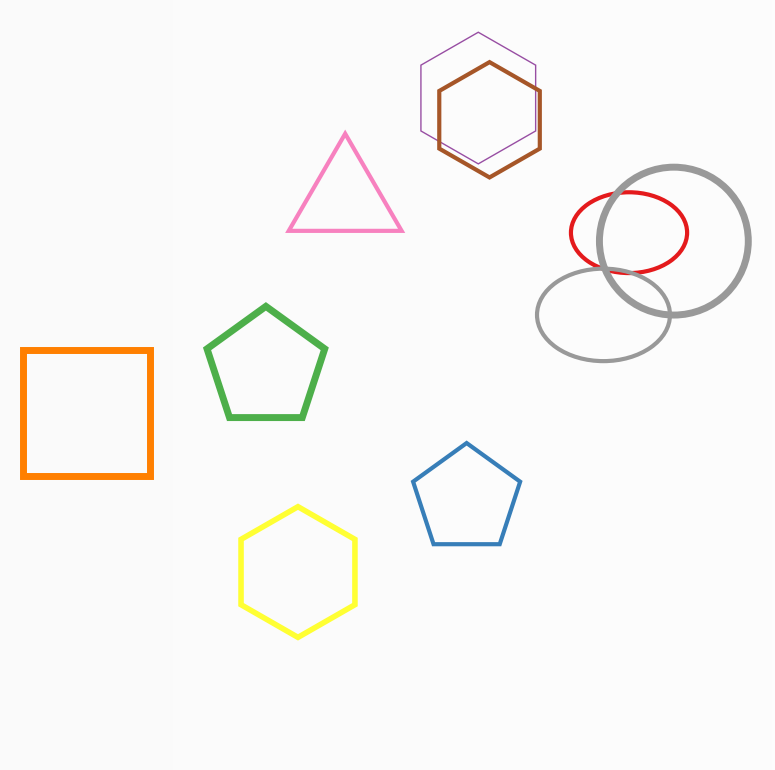[{"shape": "oval", "thickness": 1.5, "radius": 0.37, "center": [0.812, 0.698]}, {"shape": "pentagon", "thickness": 1.5, "radius": 0.36, "center": [0.602, 0.352]}, {"shape": "pentagon", "thickness": 2.5, "radius": 0.4, "center": [0.343, 0.522]}, {"shape": "hexagon", "thickness": 0.5, "radius": 0.43, "center": [0.617, 0.873]}, {"shape": "square", "thickness": 2.5, "radius": 0.41, "center": [0.111, 0.464]}, {"shape": "hexagon", "thickness": 2, "radius": 0.42, "center": [0.384, 0.257]}, {"shape": "hexagon", "thickness": 1.5, "radius": 0.37, "center": [0.632, 0.844]}, {"shape": "triangle", "thickness": 1.5, "radius": 0.42, "center": [0.445, 0.742]}, {"shape": "oval", "thickness": 1.5, "radius": 0.43, "center": [0.779, 0.591]}, {"shape": "circle", "thickness": 2.5, "radius": 0.48, "center": [0.87, 0.687]}]